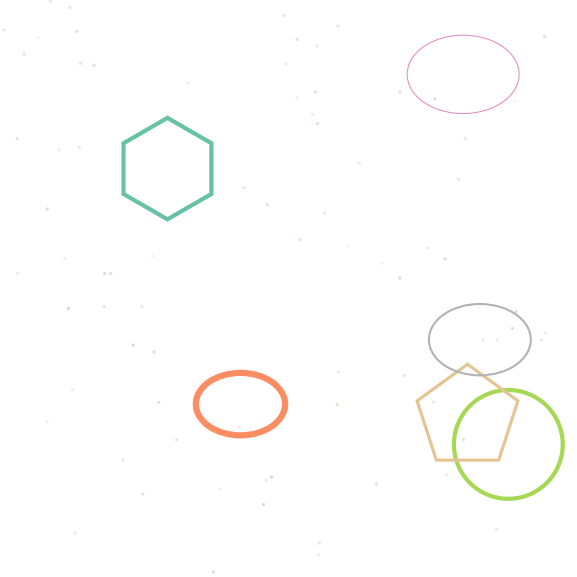[{"shape": "hexagon", "thickness": 2, "radius": 0.44, "center": [0.29, 0.707]}, {"shape": "oval", "thickness": 3, "radius": 0.39, "center": [0.416, 0.299]}, {"shape": "oval", "thickness": 0.5, "radius": 0.48, "center": [0.802, 0.87]}, {"shape": "circle", "thickness": 2, "radius": 0.47, "center": [0.88, 0.23]}, {"shape": "pentagon", "thickness": 1.5, "radius": 0.46, "center": [0.81, 0.277]}, {"shape": "oval", "thickness": 1, "radius": 0.44, "center": [0.831, 0.411]}]